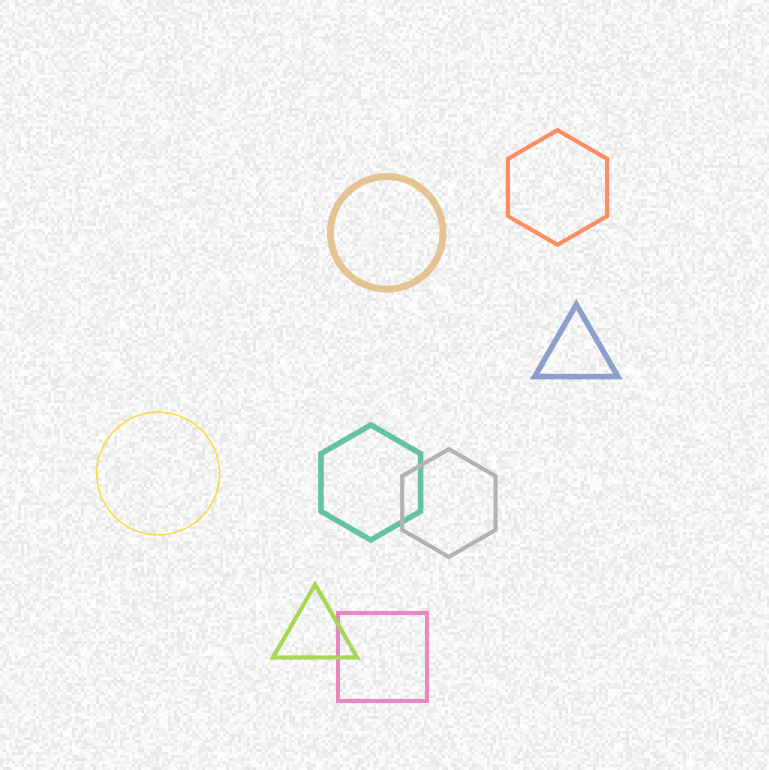[{"shape": "hexagon", "thickness": 2, "radius": 0.37, "center": [0.482, 0.373]}, {"shape": "hexagon", "thickness": 1.5, "radius": 0.37, "center": [0.724, 0.757]}, {"shape": "triangle", "thickness": 2, "radius": 0.31, "center": [0.748, 0.542]}, {"shape": "square", "thickness": 1.5, "radius": 0.29, "center": [0.497, 0.147]}, {"shape": "triangle", "thickness": 1.5, "radius": 0.32, "center": [0.409, 0.178]}, {"shape": "circle", "thickness": 0.5, "radius": 0.4, "center": [0.205, 0.385]}, {"shape": "circle", "thickness": 2.5, "radius": 0.37, "center": [0.502, 0.698]}, {"shape": "hexagon", "thickness": 1.5, "radius": 0.35, "center": [0.583, 0.347]}]